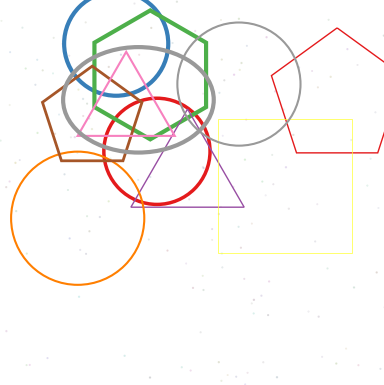[{"shape": "circle", "thickness": 2.5, "radius": 0.69, "center": [0.408, 0.607]}, {"shape": "pentagon", "thickness": 1, "radius": 0.9, "center": [0.876, 0.748]}, {"shape": "circle", "thickness": 3, "radius": 0.68, "center": [0.302, 0.887]}, {"shape": "hexagon", "thickness": 3, "radius": 0.84, "center": [0.39, 0.806]}, {"shape": "triangle", "thickness": 1, "radius": 0.85, "center": [0.487, 0.547]}, {"shape": "circle", "thickness": 1.5, "radius": 0.86, "center": [0.202, 0.433]}, {"shape": "square", "thickness": 0.5, "radius": 0.87, "center": [0.741, 0.517]}, {"shape": "pentagon", "thickness": 2, "radius": 0.68, "center": [0.24, 0.692]}, {"shape": "triangle", "thickness": 1.5, "radius": 0.73, "center": [0.328, 0.72]}, {"shape": "oval", "thickness": 3, "radius": 0.98, "center": [0.36, 0.741]}, {"shape": "circle", "thickness": 1.5, "radius": 0.8, "center": [0.621, 0.782]}]